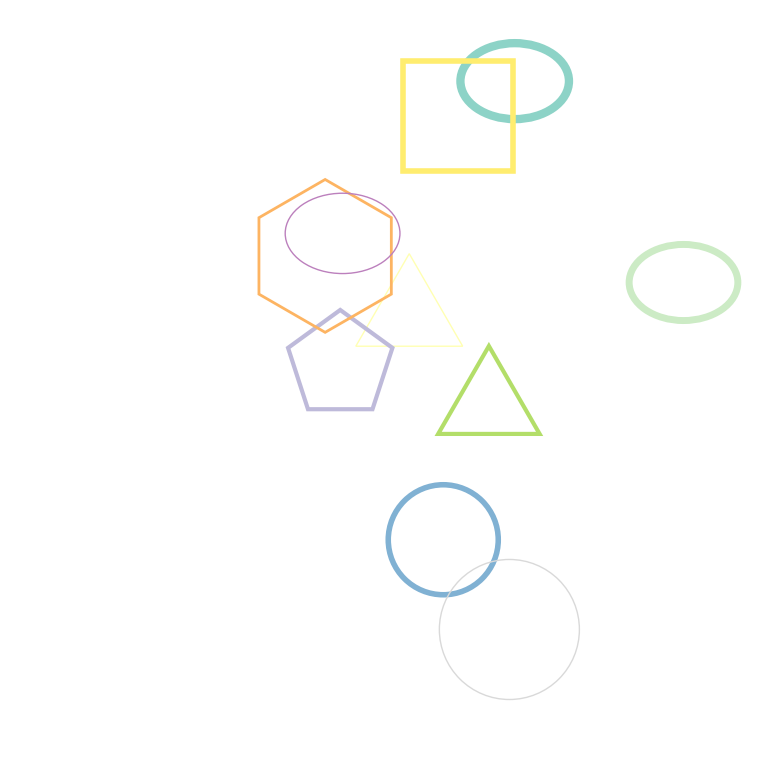[{"shape": "oval", "thickness": 3, "radius": 0.35, "center": [0.668, 0.895]}, {"shape": "triangle", "thickness": 0.5, "radius": 0.4, "center": [0.531, 0.59]}, {"shape": "pentagon", "thickness": 1.5, "radius": 0.36, "center": [0.442, 0.526]}, {"shape": "circle", "thickness": 2, "radius": 0.36, "center": [0.576, 0.299]}, {"shape": "hexagon", "thickness": 1, "radius": 0.5, "center": [0.422, 0.668]}, {"shape": "triangle", "thickness": 1.5, "radius": 0.38, "center": [0.635, 0.474]}, {"shape": "circle", "thickness": 0.5, "radius": 0.45, "center": [0.662, 0.182]}, {"shape": "oval", "thickness": 0.5, "radius": 0.37, "center": [0.445, 0.697]}, {"shape": "oval", "thickness": 2.5, "radius": 0.35, "center": [0.888, 0.633]}, {"shape": "square", "thickness": 2, "radius": 0.36, "center": [0.595, 0.85]}]